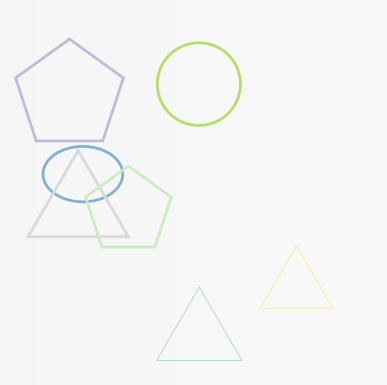[{"shape": "triangle", "thickness": 0.5, "radius": 0.64, "center": [0.514, 0.127]}, {"shape": "pentagon", "thickness": 2, "radius": 0.73, "center": [0.179, 0.752]}, {"shape": "oval", "thickness": 2, "radius": 0.51, "center": [0.214, 0.548]}, {"shape": "circle", "thickness": 2, "radius": 0.54, "center": [0.513, 0.782]}, {"shape": "triangle", "thickness": 2, "radius": 0.75, "center": [0.202, 0.46]}, {"shape": "pentagon", "thickness": 2, "radius": 0.58, "center": [0.331, 0.452]}, {"shape": "triangle", "thickness": 0.5, "radius": 0.54, "center": [0.765, 0.253]}]